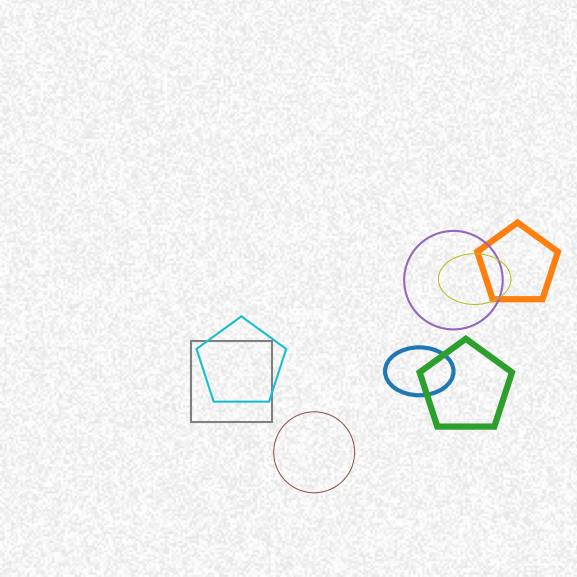[{"shape": "oval", "thickness": 2, "radius": 0.3, "center": [0.726, 0.356]}, {"shape": "pentagon", "thickness": 3, "radius": 0.37, "center": [0.896, 0.54]}, {"shape": "pentagon", "thickness": 3, "radius": 0.42, "center": [0.807, 0.328]}, {"shape": "circle", "thickness": 1, "radius": 0.43, "center": [0.785, 0.514]}, {"shape": "circle", "thickness": 0.5, "radius": 0.35, "center": [0.544, 0.216]}, {"shape": "square", "thickness": 1, "radius": 0.35, "center": [0.401, 0.338]}, {"shape": "oval", "thickness": 0.5, "radius": 0.31, "center": [0.822, 0.516]}, {"shape": "pentagon", "thickness": 1, "radius": 0.41, "center": [0.418, 0.37]}]